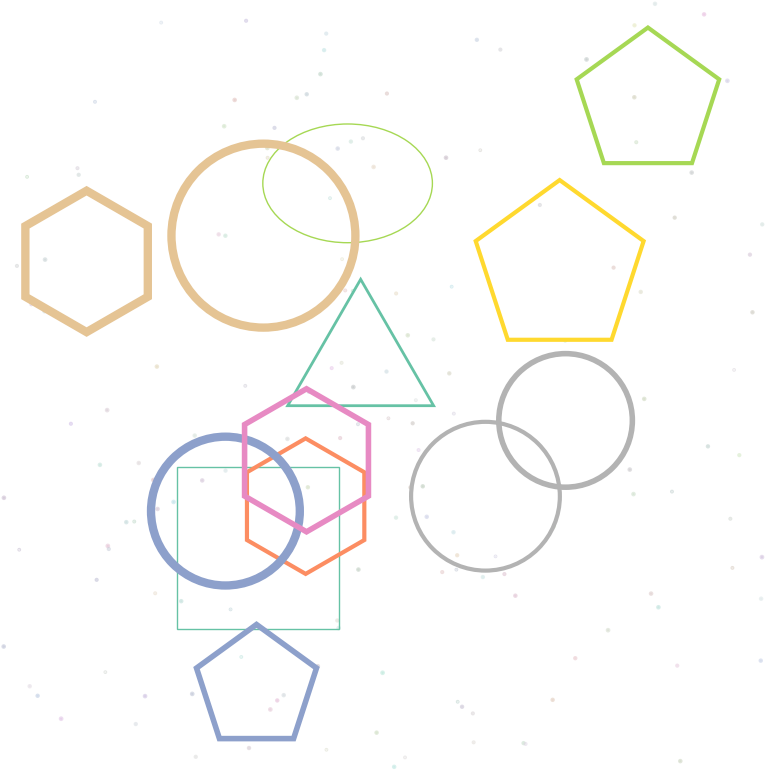[{"shape": "square", "thickness": 0.5, "radius": 0.53, "center": [0.335, 0.288]}, {"shape": "triangle", "thickness": 1, "radius": 0.55, "center": [0.468, 0.528]}, {"shape": "hexagon", "thickness": 1.5, "radius": 0.44, "center": [0.397, 0.343]}, {"shape": "pentagon", "thickness": 2, "radius": 0.41, "center": [0.333, 0.107]}, {"shape": "circle", "thickness": 3, "radius": 0.48, "center": [0.293, 0.336]}, {"shape": "hexagon", "thickness": 2, "radius": 0.46, "center": [0.398, 0.402]}, {"shape": "pentagon", "thickness": 1.5, "radius": 0.49, "center": [0.841, 0.867]}, {"shape": "oval", "thickness": 0.5, "radius": 0.55, "center": [0.451, 0.762]}, {"shape": "pentagon", "thickness": 1.5, "radius": 0.57, "center": [0.727, 0.651]}, {"shape": "circle", "thickness": 3, "radius": 0.6, "center": [0.342, 0.694]}, {"shape": "hexagon", "thickness": 3, "radius": 0.46, "center": [0.112, 0.661]}, {"shape": "circle", "thickness": 2, "radius": 0.43, "center": [0.735, 0.454]}, {"shape": "circle", "thickness": 1.5, "radius": 0.48, "center": [0.63, 0.356]}]